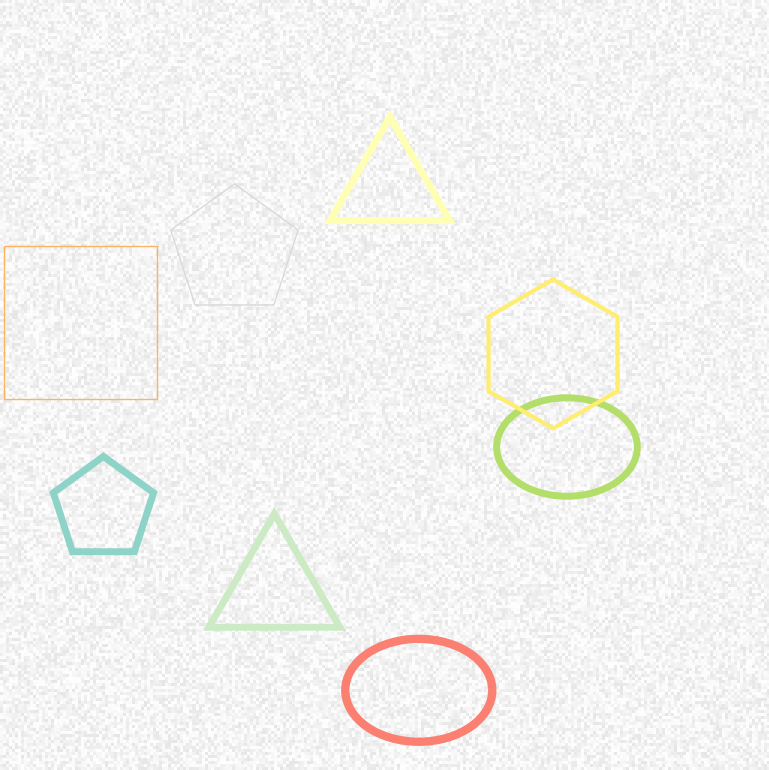[{"shape": "pentagon", "thickness": 2.5, "radius": 0.34, "center": [0.134, 0.339]}, {"shape": "triangle", "thickness": 2.5, "radius": 0.45, "center": [0.506, 0.758]}, {"shape": "oval", "thickness": 3, "radius": 0.48, "center": [0.544, 0.103]}, {"shape": "square", "thickness": 0.5, "radius": 0.5, "center": [0.104, 0.582]}, {"shape": "oval", "thickness": 2.5, "radius": 0.46, "center": [0.736, 0.419]}, {"shape": "pentagon", "thickness": 0.5, "radius": 0.44, "center": [0.304, 0.674]}, {"shape": "triangle", "thickness": 2.5, "radius": 0.49, "center": [0.356, 0.234]}, {"shape": "hexagon", "thickness": 1.5, "radius": 0.48, "center": [0.718, 0.54]}]